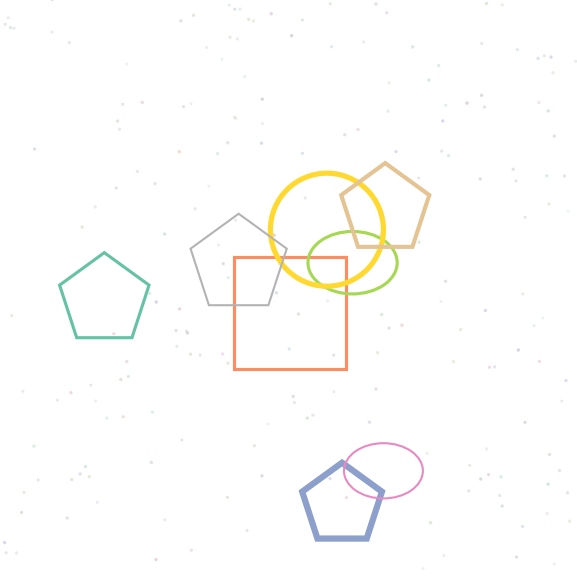[{"shape": "pentagon", "thickness": 1.5, "radius": 0.41, "center": [0.181, 0.48]}, {"shape": "square", "thickness": 1.5, "radius": 0.49, "center": [0.502, 0.458]}, {"shape": "pentagon", "thickness": 3, "radius": 0.36, "center": [0.592, 0.125]}, {"shape": "oval", "thickness": 1, "radius": 0.34, "center": [0.664, 0.184]}, {"shape": "oval", "thickness": 1.5, "radius": 0.39, "center": [0.611, 0.544]}, {"shape": "circle", "thickness": 2.5, "radius": 0.49, "center": [0.566, 0.601]}, {"shape": "pentagon", "thickness": 2, "radius": 0.4, "center": [0.667, 0.637]}, {"shape": "pentagon", "thickness": 1, "radius": 0.44, "center": [0.413, 0.541]}]